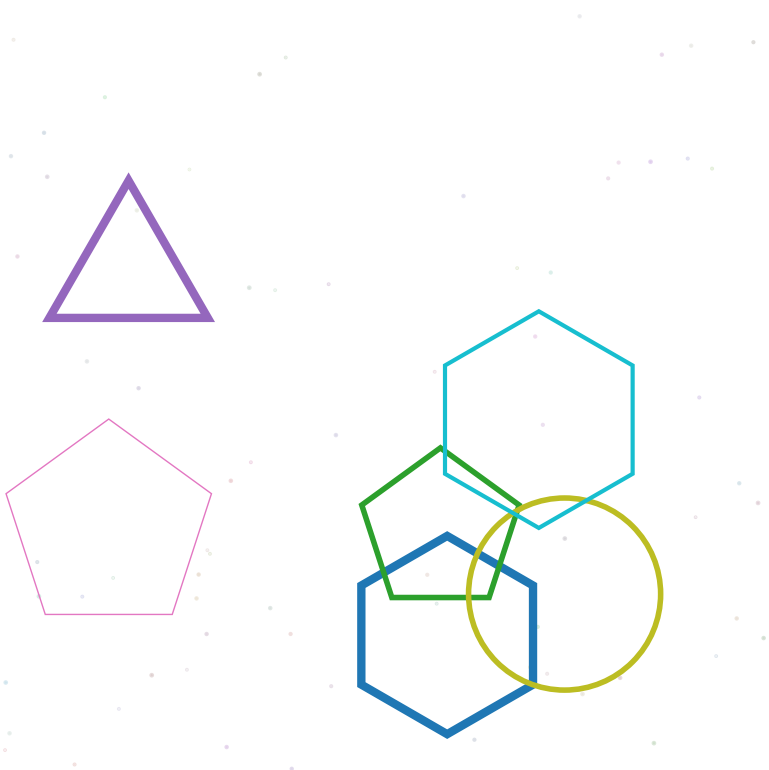[{"shape": "hexagon", "thickness": 3, "radius": 0.64, "center": [0.581, 0.175]}, {"shape": "pentagon", "thickness": 2, "radius": 0.54, "center": [0.572, 0.311]}, {"shape": "triangle", "thickness": 3, "radius": 0.59, "center": [0.167, 0.647]}, {"shape": "pentagon", "thickness": 0.5, "radius": 0.7, "center": [0.141, 0.315]}, {"shape": "circle", "thickness": 2, "radius": 0.62, "center": [0.733, 0.229]}, {"shape": "hexagon", "thickness": 1.5, "radius": 0.7, "center": [0.7, 0.455]}]